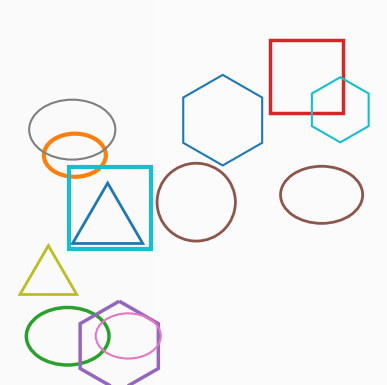[{"shape": "hexagon", "thickness": 1.5, "radius": 0.59, "center": [0.575, 0.688]}, {"shape": "triangle", "thickness": 2, "radius": 0.52, "center": [0.278, 0.42]}, {"shape": "oval", "thickness": 3, "radius": 0.4, "center": [0.193, 0.597]}, {"shape": "oval", "thickness": 2.5, "radius": 0.53, "center": [0.175, 0.127]}, {"shape": "square", "thickness": 2.5, "radius": 0.47, "center": [0.791, 0.802]}, {"shape": "hexagon", "thickness": 2.5, "radius": 0.58, "center": [0.308, 0.101]}, {"shape": "oval", "thickness": 2, "radius": 0.53, "center": [0.83, 0.494]}, {"shape": "circle", "thickness": 2, "radius": 0.51, "center": [0.506, 0.475]}, {"shape": "oval", "thickness": 1.5, "radius": 0.42, "center": [0.331, 0.127]}, {"shape": "oval", "thickness": 1.5, "radius": 0.56, "center": [0.186, 0.663]}, {"shape": "triangle", "thickness": 2, "radius": 0.42, "center": [0.125, 0.277]}, {"shape": "hexagon", "thickness": 1.5, "radius": 0.42, "center": [0.878, 0.715]}, {"shape": "square", "thickness": 3, "radius": 0.53, "center": [0.283, 0.46]}]